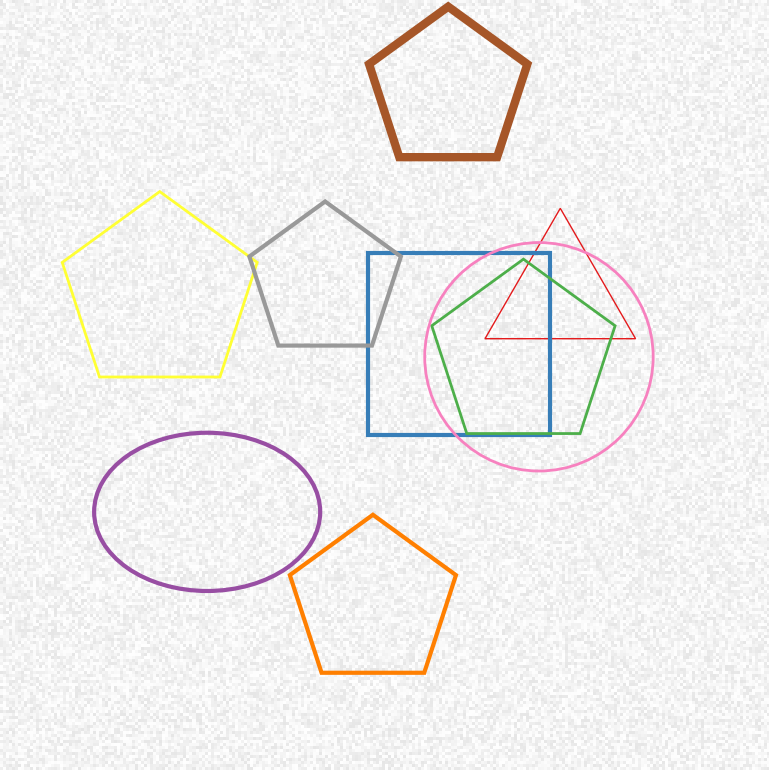[{"shape": "triangle", "thickness": 0.5, "radius": 0.56, "center": [0.728, 0.617]}, {"shape": "square", "thickness": 1.5, "radius": 0.59, "center": [0.596, 0.553]}, {"shape": "pentagon", "thickness": 1, "radius": 0.63, "center": [0.68, 0.538]}, {"shape": "oval", "thickness": 1.5, "radius": 0.73, "center": [0.269, 0.335]}, {"shape": "pentagon", "thickness": 1.5, "radius": 0.57, "center": [0.484, 0.218]}, {"shape": "pentagon", "thickness": 1, "radius": 0.67, "center": [0.207, 0.618]}, {"shape": "pentagon", "thickness": 3, "radius": 0.54, "center": [0.582, 0.883]}, {"shape": "circle", "thickness": 1, "radius": 0.74, "center": [0.7, 0.537]}, {"shape": "pentagon", "thickness": 1.5, "radius": 0.52, "center": [0.422, 0.635]}]